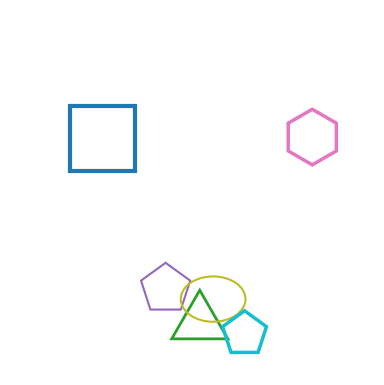[{"shape": "square", "thickness": 3, "radius": 0.42, "center": [0.266, 0.64]}, {"shape": "triangle", "thickness": 2, "radius": 0.42, "center": [0.519, 0.162]}, {"shape": "pentagon", "thickness": 1.5, "radius": 0.34, "center": [0.43, 0.25]}, {"shape": "hexagon", "thickness": 2.5, "radius": 0.36, "center": [0.811, 0.644]}, {"shape": "oval", "thickness": 1.5, "radius": 0.42, "center": [0.554, 0.223]}, {"shape": "pentagon", "thickness": 2.5, "radius": 0.3, "center": [0.635, 0.133]}]